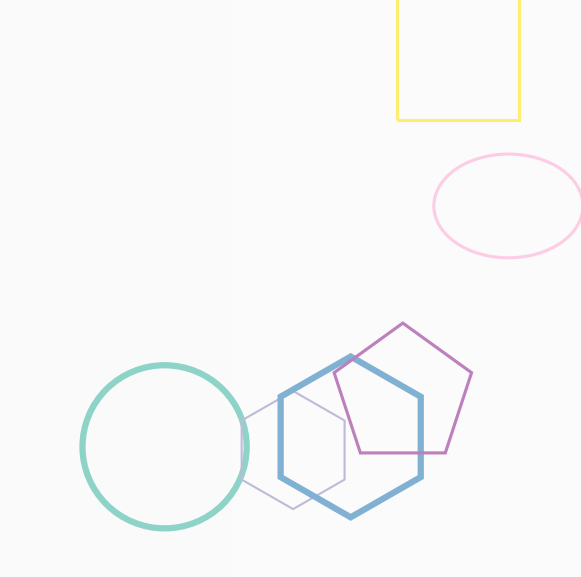[{"shape": "circle", "thickness": 3, "radius": 0.71, "center": [0.283, 0.225]}, {"shape": "hexagon", "thickness": 1, "radius": 0.51, "center": [0.504, 0.22]}, {"shape": "hexagon", "thickness": 3, "radius": 0.7, "center": [0.603, 0.243]}, {"shape": "oval", "thickness": 1.5, "radius": 0.64, "center": [0.875, 0.643]}, {"shape": "pentagon", "thickness": 1.5, "radius": 0.62, "center": [0.693, 0.315]}, {"shape": "square", "thickness": 1.5, "radius": 0.53, "center": [0.788, 0.897]}]